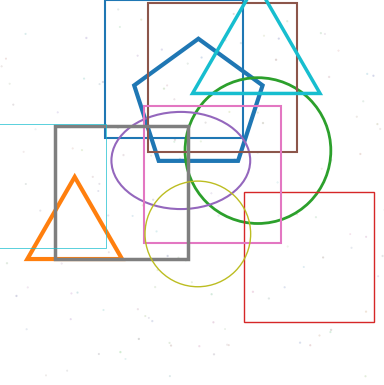[{"shape": "pentagon", "thickness": 3, "radius": 0.88, "center": [0.515, 0.724]}, {"shape": "square", "thickness": 1.5, "radius": 0.89, "center": [0.452, 0.821]}, {"shape": "triangle", "thickness": 3, "radius": 0.71, "center": [0.194, 0.398]}, {"shape": "circle", "thickness": 2, "radius": 0.95, "center": [0.67, 0.609]}, {"shape": "square", "thickness": 1, "radius": 0.84, "center": [0.802, 0.332]}, {"shape": "oval", "thickness": 1.5, "radius": 0.9, "center": [0.47, 0.583]}, {"shape": "square", "thickness": 1.5, "radius": 0.97, "center": [0.578, 0.799]}, {"shape": "square", "thickness": 1.5, "radius": 0.89, "center": [0.552, 0.547]}, {"shape": "square", "thickness": 2.5, "radius": 0.87, "center": [0.316, 0.501]}, {"shape": "circle", "thickness": 1, "radius": 0.69, "center": [0.514, 0.392]}, {"shape": "triangle", "thickness": 2.5, "radius": 0.96, "center": [0.666, 0.853]}, {"shape": "square", "thickness": 0.5, "radius": 0.81, "center": [0.114, 0.517]}]